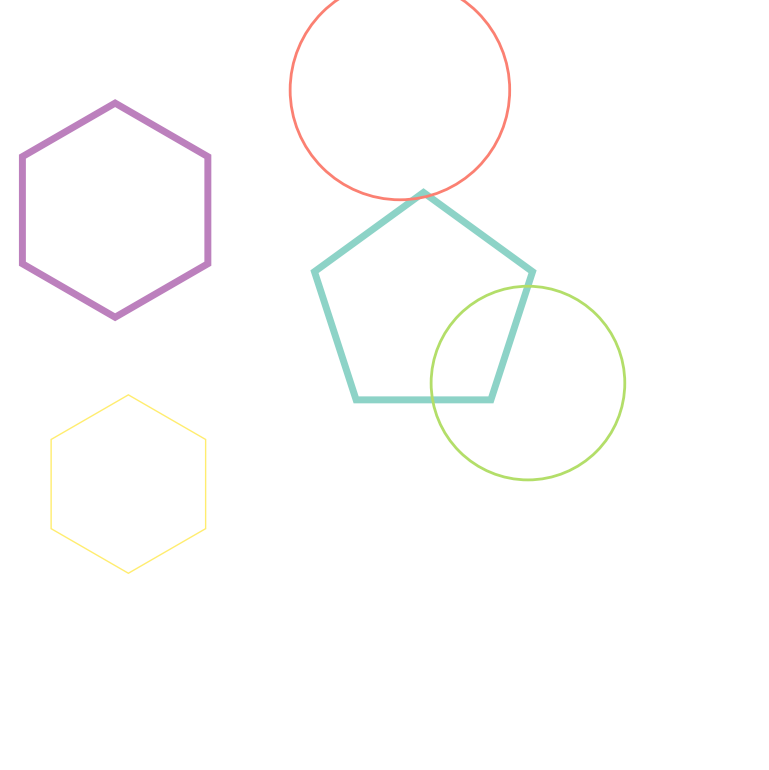[{"shape": "pentagon", "thickness": 2.5, "radius": 0.74, "center": [0.55, 0.601]}, {"shape": "circle", "thickness": 1, "radius": 0.71, "center": [0.519, 0.883]}, {"shape": "circle", "thickness": 1, "radius": 0.63, "center": [0.686, 0.503]}, {"shape": "hexagon", "thickness": 2.5, "radius": 0.7, "center": [0.15, 0.727]}, {"shape": "hexagon", "thickness": 0.5, "radius": 0.58, "center": [0.167, 0.371]}]